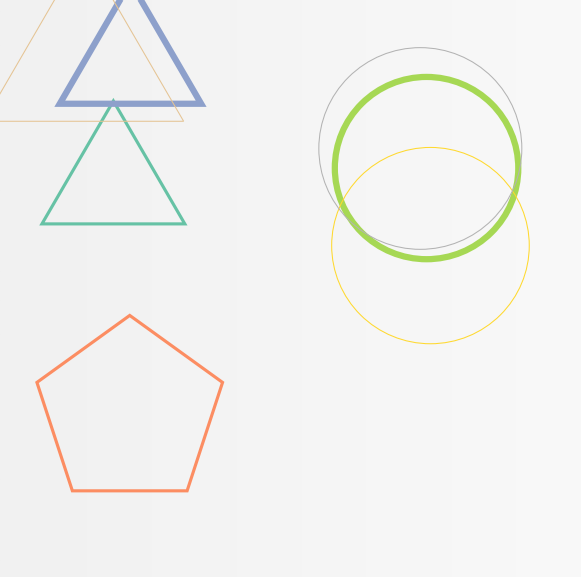[{"shape": "triangle", "thickness": 1.5, "radius": 0.71, "center": [0.195, 0.682]}, {"shape": "pentagon", "thickness": 1.5, "radius": 0.84, "center": [0.223, 0.285]}, {"shape": "triangle", "thickness": 3, "radius": 0.7, "center": [0.224, 0.89]}, {"shape": "circle", "thickness": 3, "radius": 0.79, "center": [0.734, 0.708]}, {"shape": "circle", "thickness": 0.5, "radius": 0.85, "center": [0.741, 0.574]}, {"shape": "triangle", "thickness": 0.5, "radius": 0.99, "center": [0.144, 0.888]}, {"shape": "circle", "thickness": 0.5, "radius": 0.87, "center": [0.723, 0.742]}]